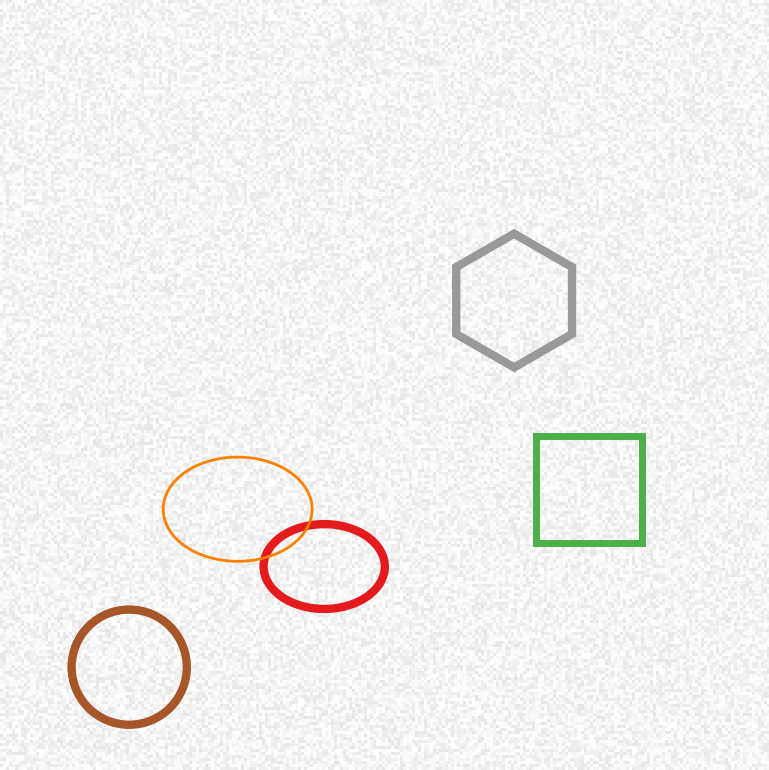[{"shape": "oval", "thickness": 3, "radius": 0.39, "center": [0.421, 0.264]}, {"shape": "square", "thickness": 2.5, "radius": 0.35, "center": [0.765, 0.365]}, {"shape": "oval", "thickness": 1, "radius": 0.48, "center": [0.309, 0.339]}, {"shape": "circle", "thickness": 3, "radius": 0.37, "center": [0.168, 0.134]}, {"shape": "hexagon", "thickness": 3, "radius": 0.43, "center": [0.668, 0.61]}]